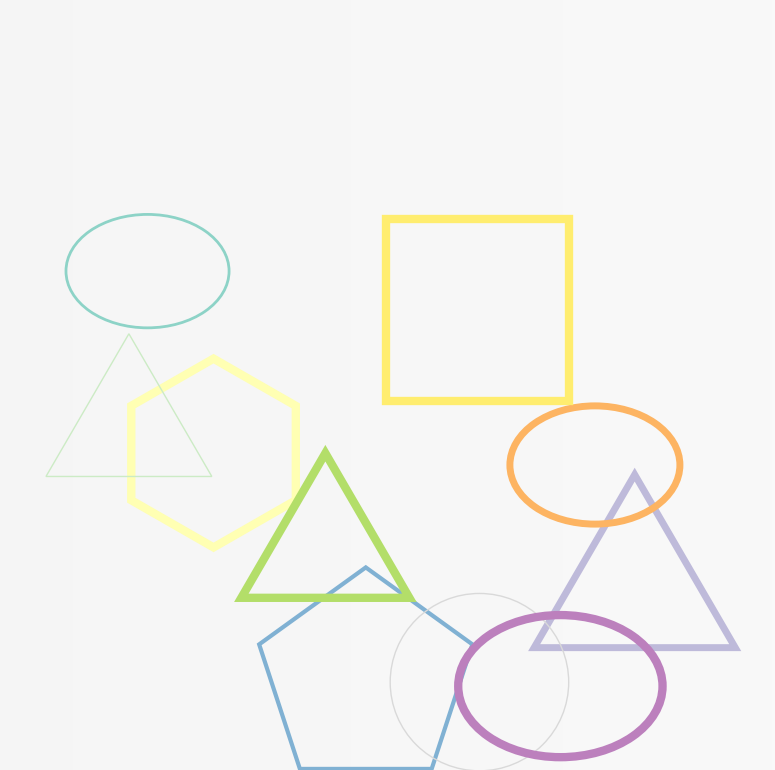[{"shape": "oval", "thickness": 1, "radius": 0.53, "center": [0.19, 0.648]}, {"shape": "hexagon", "thickness": 3, "radius": 0.61, "center": [0.276, 0.412]}, {"shape": "triangle", "thickness": 2.5, "radius": 0.75, "center": [0.819, 0.234]}, {"shape": "pentagon", "thickness": 1.5, "radius": 0.72, "center": [0.472, 0.118]}, {"shape": "oval", "thickness": 2.5, "radius": 0.55, "center": [0.768, 0.396]}, {"shape": "triangle", "thickness": 3, "radius": 0.63, "center": [0.42, 0.286]}, {"shape": "circle", "thickness": 0.5, "radius": 0.58, "center": [0.619, 0.114]}, {"shape": "oval", "thickness": 3, "radius": 0.66, "center": [0.723, 0.109]}, {"shape": "triangle", "thickness": 0.5, "radius": 0.62, "center": [0.166, 0.443]}, {"shape": "square", "thickness": 3, "radius": 0.59, "center": [0.616, 0.598]}]